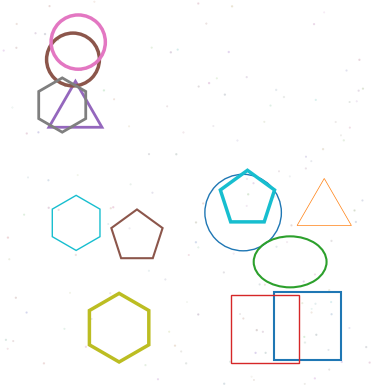[{"shape": "square", "thickness": 1.5, "radius": 0.44, "center": [0.798, 0.153]}, {"shape": "circle", "thickness": 1, "radius": 0.5, "center": [0.631, 0.448]}, {"shape": "triangle", "thickness": 0.5, "radius": 0.41, "center": [0.842, 0.455]}, {"shape": "oval", "thickness": 1.5, "radius": 0.47, "center": [0.754, 0.32]}, {"shape": "square", "thickness": 1, "radius": 0.44, "center": [0.688, 0.144]}, {"shape": "triangle", "thickness": 2, "radius": 0.4, "center": [0.196, 0.709]}, {"shape": "circle", "thickness": 2.5, "radius": 0.34, "center": [0.19, 0.845]}, {"shape": "pentagon", "thickness": 1.5, "radius": 0.35, "center": [0.356, 0.386]}, {"shape": "circle", "thickness": 2.5, "radius": 0.35, "center": [0.203, 0.891]}, {"shape": "hexagon", "thickness": 2, "radius": 0.35, "center": [0.162, 0.727]}, {"shape": "hexagon", "thickness": 2.5, "radius": 0.45, "center": [0.309, 0.149]}, {"shape": "pentagon", "thickness": 2.5, "radius": 0.37, "center": [0.643, 0.484]}, {"shape": "hexagon", "thickness": 1, "radius": 0.36, "center": [0.198, 0.421]}]